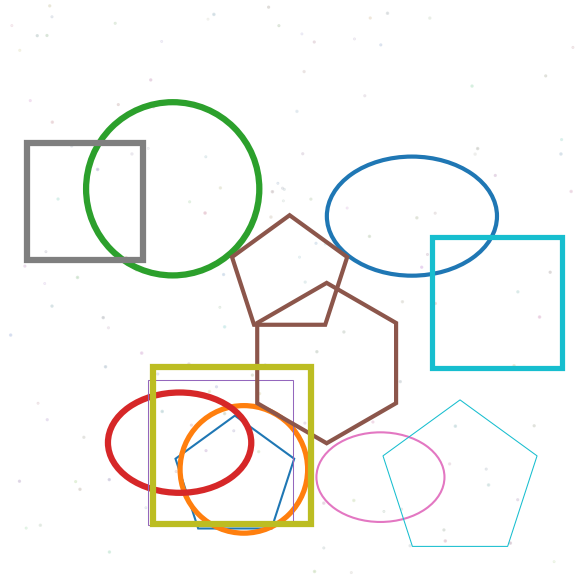[{"shape": "pentagon", "thickness": 1, "radius": 0.54, "center": [0.407, 0.171]}, {"shape": "oval", "thickness": 2, "radius": 0.74, "center": [0.713, 0.625]}, {"shape": "circle", "thickness": 2.5, "radius": 0.55, "center": [0.422, 0.186]}, {"shape": "circle", "thickness": 3, "radius": 0.75, "center": [0.299, 0.672]}, {"shape": "oval", "thickness": 3, "radius": 0.62, "center": [0.311, 0.233]}, {"shape": "square", "thickness": 0.5, "radius": 0.63, "center": [0.382, 0.216]}, {"shape": "hexagon", "thickness": 2, "radius": 0.69, "center": [0.566, 0.37]}, {"shape": "pentagon", "thickness": 2, "radius": 0.52, "center": [0.501, 0.522]}, {"shape": "oval", "thickness": 1, "radius": 0.55, "center": [0.659, 0.173]}, {"shape": "square", "thickness": 3, "radius": 0.5, "center": [0.147, 0.651]}, {"shape": "square", "thickness": 3, "radius": 0.68, "center": [0.401, 0.228]}, {"shape": "pentagon", "thickness": 0.5, "radius": 0.7, "center": [0.797, 0.166]}, {"shape": "square", "thickness": 2.5, "radius": 0.57, "center": [0.861, 0.476]}]